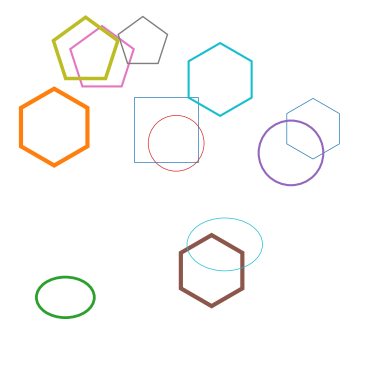[{"shape": "hexagon", "thickness": 0.5, "radius": 0.39, "center": [0.813, 0.666]}, {"shape": "square", "thickness": 0.5, "radius": 0.42, "center": [0.431, 0.663]}, {"shape": "hexagon", "thickness": 3, "radius": 0.5, "center": [0.141, 0.67]}, {"shape": "oval", "thickness": 2, "radius": 0.38, "center": [0.17, 0.228]}, {"shape": "circle", "thickness": 0.5, "radius": 0.36, "center": [0.458, 0.628]}, {"shape": "circle", "thickness": 1.5, "radius": 0.42, "center": [0.756, 0.603]}, {"shape": "hexagon", "thickness": 3, "radius": 0.46, "center": [0.55, 0.297]}, {"shape": "pentagon", "thickness": 1.5, "radius": 0.43, "center": [0.265, 0.846]}, {"shape": "pentagon", "thickness": 1, "radius": 0.34, "center": [0.371, 0.89]}, {"shape": "pentagon", "thickness": 2.5, "radius": 0.44, "center": [0.222, 0.867]}, {"shape": "oval", "thickness": 0.5, "radius": 0.49, "center": [0.584, 0.365]}, {"shape": "hexagon", "thickness": 1.5, "radius": 0.47, "center": [0.572, 0.794]}]